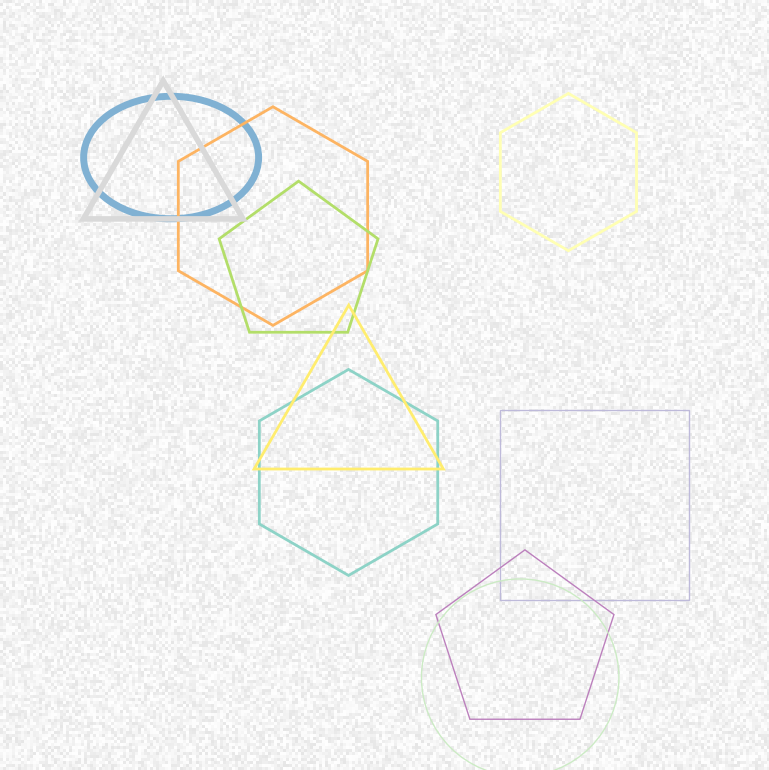[{"shape": "hexagon", "thickness": 1, "radius": 0.67, "center": [0.453, 0.386]}, {"shape": "hexagon", "thickness": 1, "radius": 0.51, "center": [0.738, 0.777]}, {"shape": "square", "thickness": 0.5, "radius": 0.62, "center": [0.772, 0.344]}, {"shape": "oval", "thickness": 2.5, "radius": 0.57, "center": [0.222, 0.795]}, {"shape": "hexagon", "thickness": 1, "radius": 0.71, "center": [0.355, 0.719]}, {"shape": "pentagon", "thickness": 1, "radius": 0.54, "center": [0.388, 0.656]}, {"shape": "triangle", "thickness": 2, "radius": 0.6, "center": [0.212, 0.776]}, {"shape": "pentagon", "thickness": 0.5, "radius": 0.61, "center": [0.682, 0.164]}, {"shape": "circle", "thickness": 0.5, "radius": 0.64, "center": [0.676, 0.12]}, {"shape": "triangle", "thickness": 1, "radius": 0.71, "center": [0.453, 0.462]}]